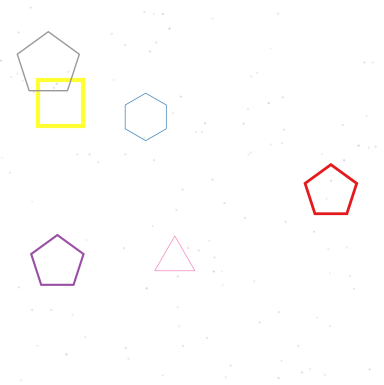[{"shape": "pentagon", "thickness": 2, "radius": 0.35, "center": [0.859, 0.502]}, {"shape": "hexagon", "thickness": 0.5, "radius": 0.31, "center": [0.379, 0.696]}, {"shape": "pentagon", "thickness": 1.5, "radius": 0.36, "center": [0.149, 0.318]}, {"shape": "square", "thickness": 3, "radius": 0.29, "center": [0.157, 0.733]}, {"shape": "triangle", "thickness": 0.5, "radius": 0.3, "center": [0.454, 0.327]}, {"shape": "pentagon", "thickness": 1, "radius": 0.42, "center": [0.125, 0.833]}]